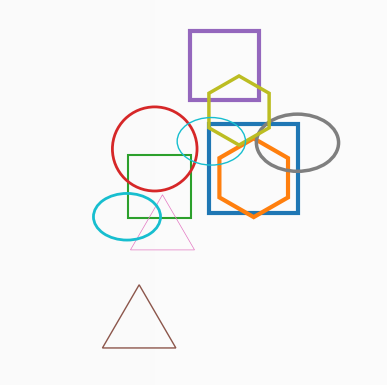[{"shape": "square", "thickness": 3, "radius": 0.57, "center": [0.654, 0.562]}, {"shape": "hexagon", "thickness": 3, "radius": 0.51, "center": [0.655, 0.538]}, {"shape": "square", "thickness": 1.5, "radius": 0.41, "center": [0.412, 0.516]}, {"shape": "circle", "thickness": 2, "radius": 0.55, "center": [0.399, 0.613]}, {"shape": "square", "thickness": 3, "radius": 0.44, "center": [0.58, 0.83]}, {"shape": "triangle", "thickness": 1, "radius": 0.55, "center": [0.359, 0.151]}, {"shape": "triangle", "thickness": 0.5, "radius": 0.48, "center": [0.419, 0.399]}, {"shape": "oval", "thickness": 2.5, "radius": 0.53, "center": [0.768, 0.629]}, {"shape": "hexagon", "thickness": 2.5, "radius": 0.45, "center": [0.617, 0.713]}, {"shape": "oval", "thickness": 2, "radius": 0.43, "center": [0.328, 0.437]}, {"shape": "oval", "thickness": 1, "radius": 0.44, "center": [0.545, 0.633]}]